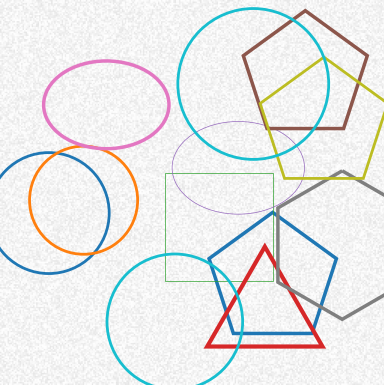[{"shape": "pentagon", "thickness": 2.5, "radius": 0.87, "center": [0.708, 0.274]}, {"shape": "circle", "thickness": 2, "radius": 0.79, "center": [0.127, 0.447]}, {"shape": "circle", "thickness": 2, "radius": 0.7, "center": [0.217, 0.48]}, {"shape": "square", "thickness": 0.5, "radius": 0.7, "center": [0.57, 0.411]}, {"shape": "triangle", "thickness": 3, "radius": 0.86, "center": [0.688, 0.186]}, {"shape": "oval", "thickness": 0.5, "radius": 0.86, "center": [0.619, 0.564]}, {"shape": "pentagon", "thickness": 2.5, "radius": 0.85, "center": [0.793, 0.803]}, {"shape": "oval", "thickness": 2.5, "radius": 0.81, "center": [0.276, 0.728]}, {"shape": "hexagon", "thickness": 2.5, "radius": 0.96, "center": [0.889, 0.363]}, {"shape": "pentagon", "thickness": 2, "radius": 0.87, "center": [0.841, 0.677]}, {"shape": "circle", "thickness": 2, "radius": 0.88, "center": [0.454, 0.164]}, {"shape": "circle", "thickness": 2, "radius": 0.98, "center": [0.658, 0.782]}]